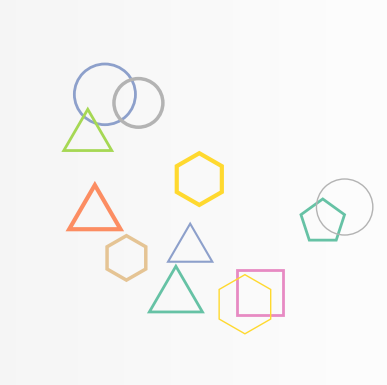[{"shape": "pentagon", "thickness": 2, "radius": 0.3, "center": [0.833, 0.424]}, {"shape": "triangle", "thickness": 2, "radius": 0.4, "center": [0.454, 0.229]}, {"shape": "triangle", "thickness": 3, "radius": 0.38, "center": [0.245, 0.443]}, {"shape": "circle", "thickness": 2, "radius": 0.39, "center": [0.271, 0.755]}, {"shape": "triangle", "thickness": 1.5, "radius": 0.33, "center": [0.491, 0.353]}, {"shape": "square", "thickness": 2, "radius": 0.3, "center": [0.671, 0.24]}, {"shape": "triangle", "thickness": 2, "radius": 0.36, "center": [0.227, 0.645]}, {"shape": "hexagon", "thickness": 1, "radius": 0.38, "center": [0.632, 0.21]}, {"shape": "hexagon", "thickness": 3, "radius": 0.34, "center": [0.514, 0.535]}, {"shape": "hexagon", "thickness": 2.5, "radius": 0.29, "center": [0.326, 0.33]}, {"shape": "circle", "thickness": 2.5, "radius": 0.32, "center": [0.357, 0.733]}, {"shape": "circle", "thickness": 1, "radius": 0.36, "center": [0.889, 0.462]}]